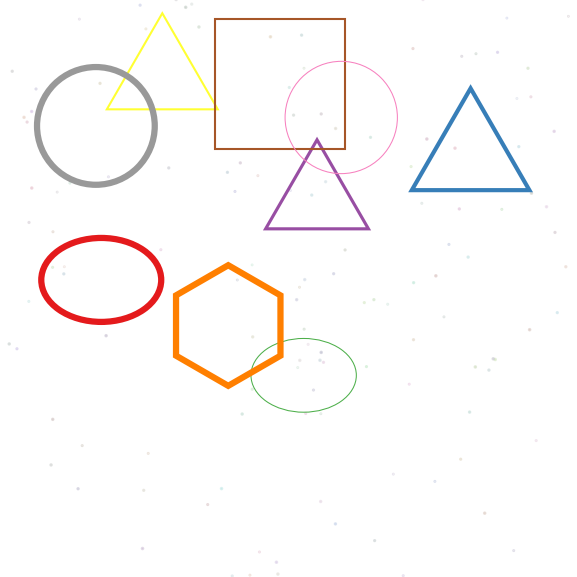[{"shape": "oval", "thickness": 3, "radius": 0.52, "center": [0.175, 0.514]}, {"shape": "triangle", "thickness": 2, "radius": 0.59, "center": [0.815, 0.729]}, {"shape": "oval", "thickness": 0.5, "radius": 0.46, "center": [0.526, 0.349]}, {"shape": "triangle", "thickness": 1.5, "radius": 0.51, "center": [0.549, 0.654]}, {"shape": "hexagon", "thickness": 3, "radius": 0.52, "center": [0.395, 0.435]}, {"shape": "triangle", "thickness": 1, "radius": 0.55, "center": [0.281, 0.865]}, {"shape": "square", "thickness": 1, "radius": 0.56, "center": [0.485, 0.853]}, {"shape": "circle", "thickness": 0.5, "radius": 0.49, "center": [0.591, 0.796]}, {"shape": "circle", "thickness": 3, "radius": 0.51, "center": [0.166, 0.781]}]